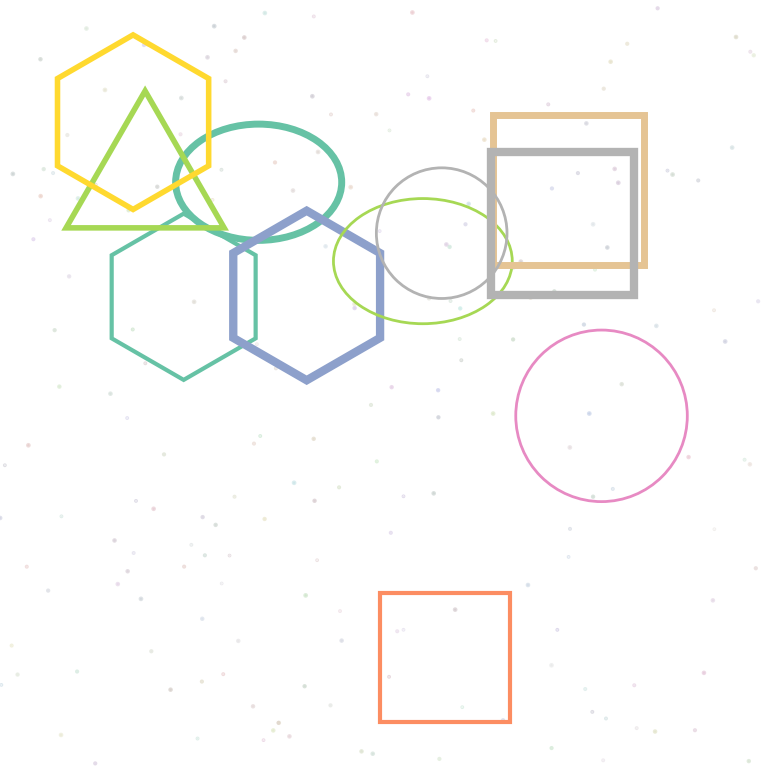[{"shape": "hexagon", "thickness": 1.5, "radius": 0.54, "center": [0.239, 0.615]}, {"shape": "oval", "thickness": 2.5, "radius": 0.54, "center": [0.336, 0.763]}, {"shape": "square", "thickness": 1.5, "radius": 0.42, "center": [0.578, 0.146]}, {"shape": "hexagon", "thickness": 3, "radius": 0.55, "center": [0.398, 0.616]}, {"shape": "circle", "thickness": 1, "radius": 0.56, "center": [0.781, 0.46]}, {"shape": "triangle", "thickness": 2, "radius": 0.59, "center": [0.188, 0.763]}, {"shape": "oval", "thickness": 1, "radius": 0.58, "center": [0.549, 0.661]}, {"shape": "hexagon", "thickness": 2, "radius": 0.57, "center": [0.173, 0.841]}, {"shape": "square", "thickness": 2.5, "radius": 0.49, "center": [0.738, 0.753]}, {"shape": "square", "thickness": 3, "radius": 0.46, "center": [0.731, 0.71]}, {"shape": "circle", "thickness": 1, "radius": 0.42, "center": [0.574, 0.697]}]